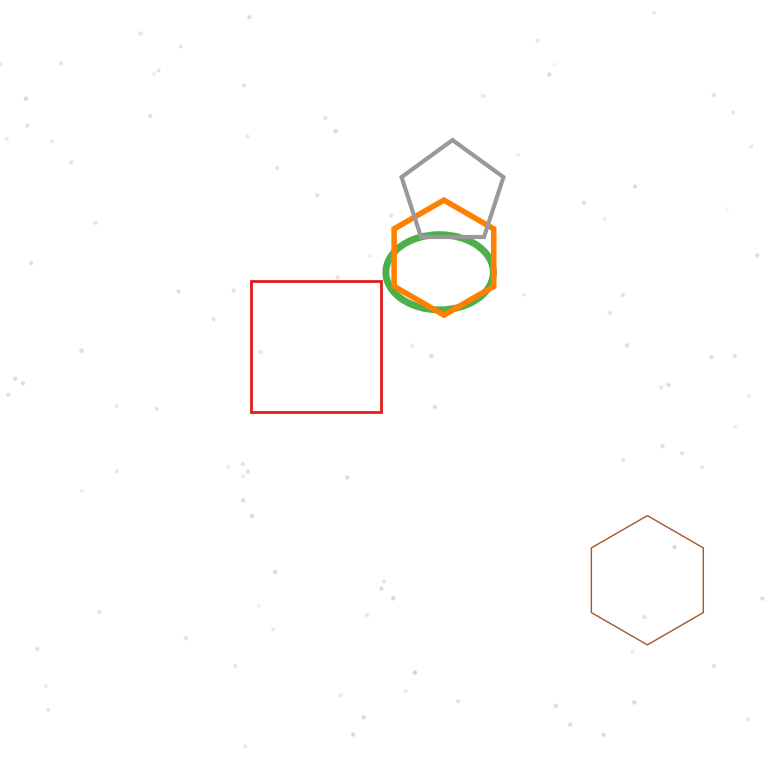[{"shape": "square", "thickness": 1, "radius": 0.42, "center": [0.411, 0.55]}, {"shape": "oval", "thickness": 2.5, "radius": 0.35, "center": [0.571, 0.646]}, {"shape": "hexagon", "thickness": 2, "radius": 0.37, "center": [0.577, 0.665]}, {"shape": "hexagon", "thickness": 0.5, "radius": 0.42, "center": [0.841, 0.246]}, {"shape": "pentagon", "thickness": 1.5, "radius": 0.35, "center": [0.588, 0.748]}]